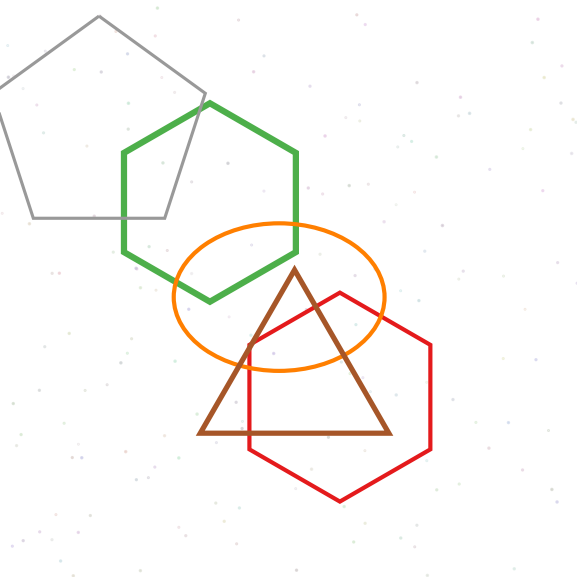[{"shape": "hexagon", "thickness": 2, "radius": 0.9, "center": [0.589, 0.311]}, {"shape": "hexagon", "thickness": 3, "radius": 0.86, "center": [0.364, 0.648]}, {"shape": "oval", "thickness": 2, "radius": 0.91, "center": [0.483, 0.485]}, {"shape": "triangle", "thickness": 2.5, "radius": 0.94, "center": [0.51, 0.343]}, {"shape": "pentagon", "thickness": 1.5, "radius": 0.97, "center": [0.171, 0.778]}]